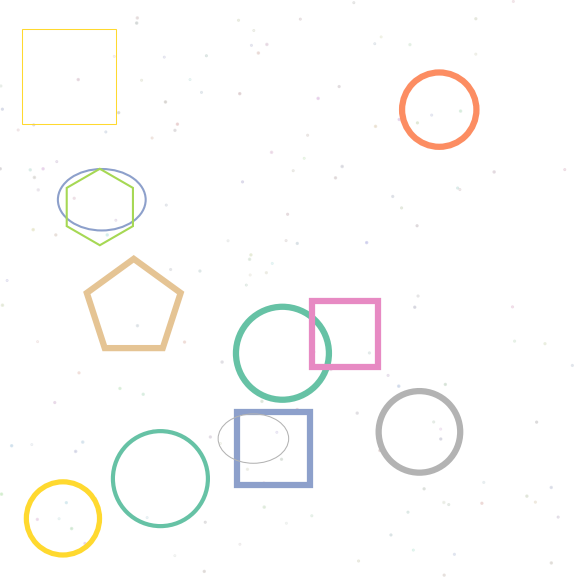[{"shape": "circle", "thickness": 2, "radius": 0.41, "center": [0.278, 0.17]}, {"shape": "circle", "thickness": 3, "radius": 0.4, "center": [0.489, 0.387]}, {"shape": "circle", "thickness": 3, "radius": 0.32, "center": [0.761, 0.809]}, {"shape": "oval", "thickness": 1, "radius": 0.38, "center": [0.176, 0.653]}, {"shape": "square", "thickness": 3, "radius": 0.32, "center": [0.473, 0.223]}, {"shape": "square", "thickness": 3, "radius": 0.29, "center": [0.597, 0.42]}, {"shape": "hexagon", "thickness": 1, "radius": 0.33, "center": [0.173, 0.641]}, {"shape": "square", "thickness": 0.5, "radius": 0.41, "center": [0.12, 0.867]}, {"shape": "circle", "thickness": 2.5, "radius": 0.32, "center": [0.109, 0.101]}, {"shape": "pentagon", "thickness": 3, "radius": 0.43, "center": [0.232, 0.465]}, {"shape": "circle", "thickness": 3, "radius": 0.35, "center": [0.726, 0.251]}, {"shape": "oval", "thickness": 0.5, "radius": 0.31, "center": [0.439, 0.24]}]